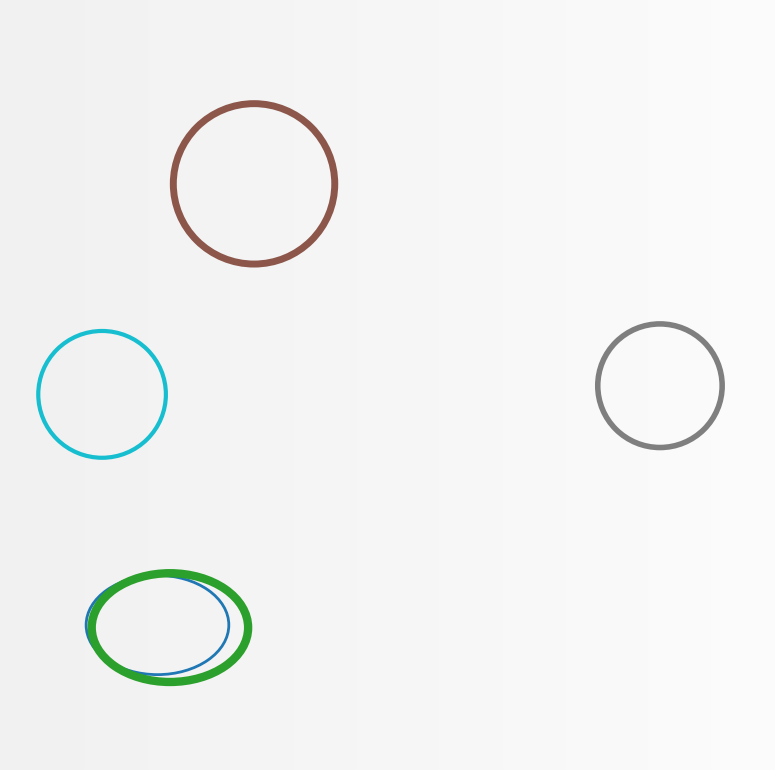[{"shape": "oval", "thickness": 1, "radius": 0.46, "center": [0.203, 0.188]}, {"shape": "oval", "thickness": 3, "radius": 0.5, "center": [0.219, 0.185]}, {"shape": "circle", "thickness": 2.5, "radius": 0.52, "center": [0.328, 0.761]}, {"shape": "circle", "thickness": 2, "radius": 0.4, "center": [0.852, 0.499]}, {"shape": "circle", "thickness": 1.5, "radius": 0.41, "center": [0.132, 0.488]}]